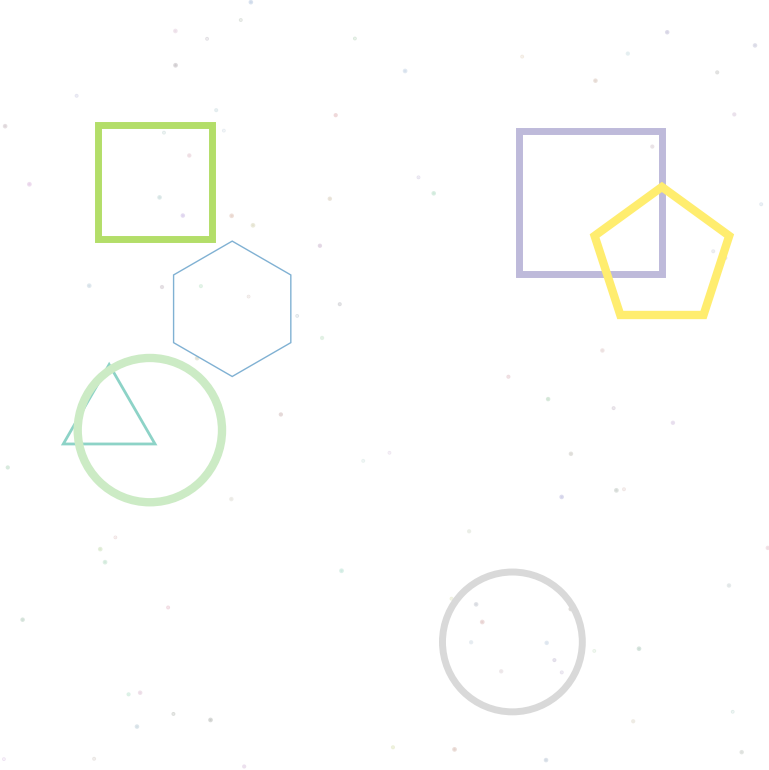[{"shape": "triangle", "thickness": 1, "radius": 0.34, "center": [0.142, 0.458]}, {"shape": "square", "thickness": 2.5, "radius": 0.46, "center": [0.766, 0.737]}, {"shape": "hexagon", "thickness": 0.5, "radius": 0.44, "center": [0.302, 0.599]}, {"shape": "square", "thickness": 2.5, "radius": 0.37, "center": [0.201, 0.764]}, {"shape": "circle", "thickness": 2.5, "radius": 0.45, "center": [0.665, 0.166]}, {"shape": "circle", "thickness": 3, "radius": 0.47, "center": [0.195, 0.441]}, {"shape": "pentagon", "thickness": 3, "radius": 0.46, "center": [0.86, 0.665]}]